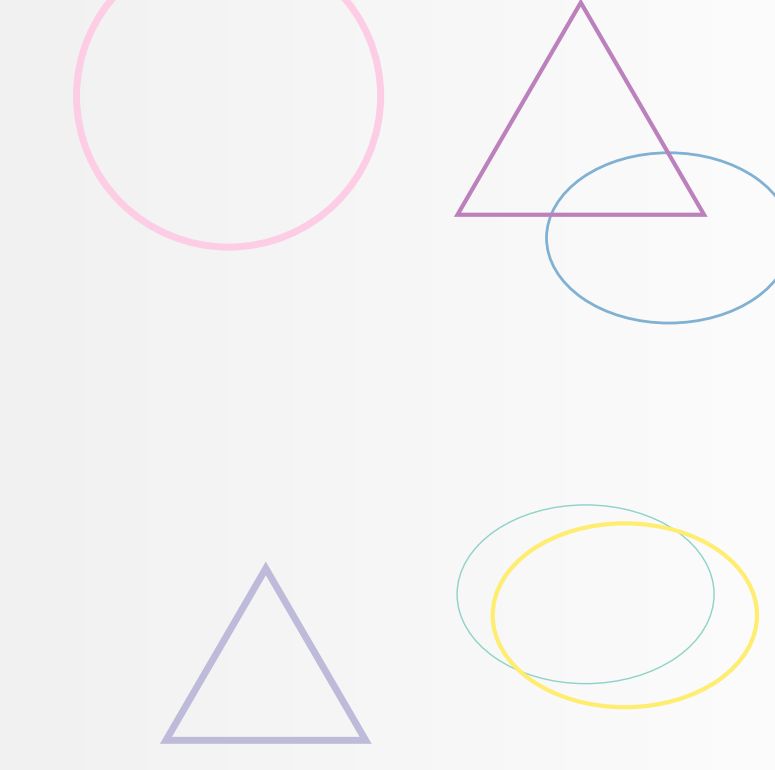[{"shape": "oval", "thickness": 0.5, "radius": 0.83, "center": [0.756, 0.228]}, {"shape": "triangle", "thickness": 2.5, "radius": 0.74, "center": [0.343, 0.113]}, {"shape": "oval", "thickness": 1, "radius": 0.79, "center": [0.863, 0.691]}, {"shape": "circle", "thickness": 2.5, "radius": 0.98, "center": [0.295, 0.875]}, {"shape": "triangle", "thickness": 1.5, "radius": 0.92, "center": [0.749, 0.813]}, {"shape": "oval", "thickness": 1.5, "radius": 0.85, "center": [0.806, 0.201]}]